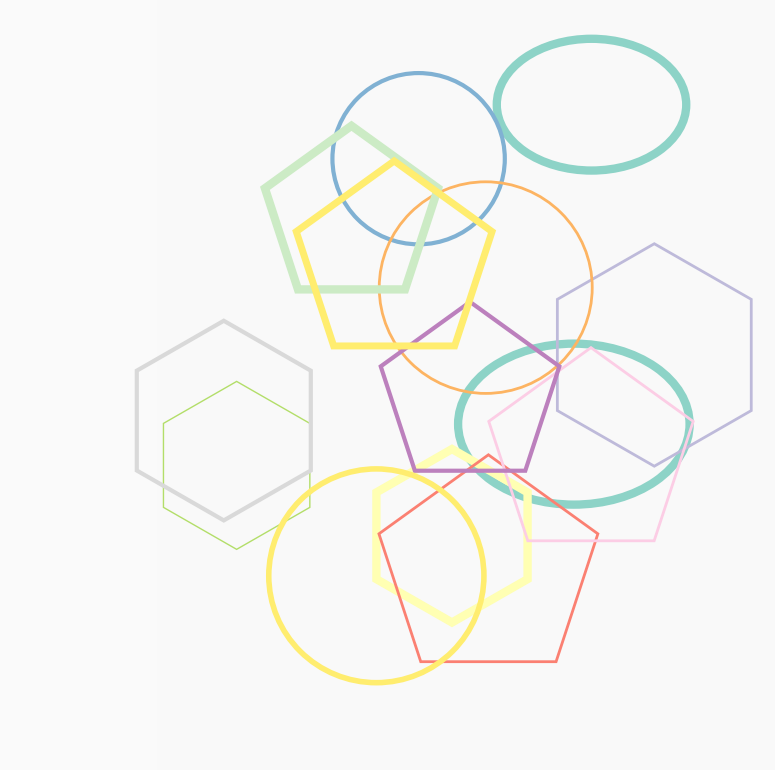[{"shape": "oval", "thickness": 3, "radius": 0.61, "center": [0.763, 0.864]}, {"shape": "oval", "thickness": 3, "radius": 0.75, "center": [0.74, 0.449]}, {"shape": "hexagon", "thickness": 3, "radius": 0.56, "center": [0.583, 0.304]}, {"shape": "hexagon", "thickness": 1, "radius": 0.72, "center": [0.844, 0.539]}, {"shape": "pentagon", "thickness": 1, "radius": 0.74, "center": [0.63, 0.261]}, {"shape": "circle", "thickness": 1.5, "radius": 0.56, "center": [0.54, 0.794]}, {"shape": "circle", "thickness": 1, "radius": 0.69, "center": [0.627, 0.626]}, {"shape": "hexagon", "thickness": 0.5, "radius": 0.55, "center": [0.305, 0.396]}, {"shape": "pentagon", "thickness": 1, "radius": 0.69, "center": [0.763, 0.41]}, {"shape": "hexagon", "thickness": 1.5, "radius": 0.65, "center": [0.289, 0.454]}, {"shape": "pentagon", "thickness": 1.5, "radius": 0.61, "center": [0.607, 0.487]}, {"shape": "pentagon", "thickness": 3, "radius": 0.59, "center": [0.454, 0.719]}, {"shape": "circle", "thickness": 2, "radius": 0.69, "center": [0.486, 0.252]}, {"shape": "pentagon", "thickness": 2.5, "radius": 0.66, "center": [0.509, 0.658]}]